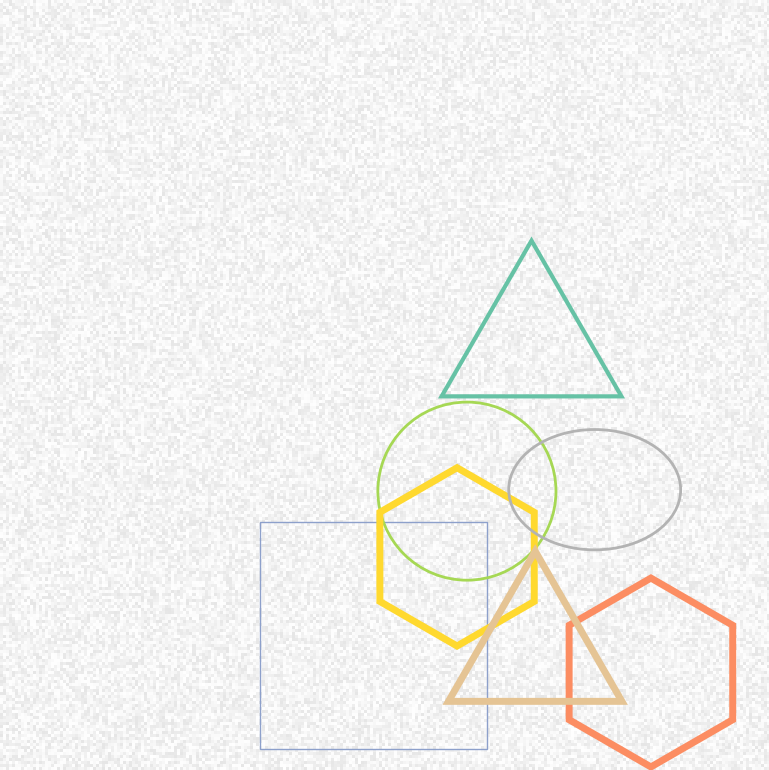[{"shape": "triangle", "thickness": 1.5, "radius": 0.67, "center": [0.69, 0.553]}, {"shape": "hexagon", "thickness": 2.5, "radius": 0.61, "center": [0.845, 0.127]}, {"shape": "square", "thickness": 0.5, "radius": 0.74, "center": [0.485, 0.175]}, {"shape": "circle", "thickness": 1, "radius": 0.58, "center": [0.606, 0.362]}, {"shape": "hexagon", "thickness": 2.5, "radius": 0.58, "center": [0.594, 0.277]}, {"shape": "triangle", "thickness": 2.5, "radius": 0.65, "center": [0.695, 0.154]}, {"shape": "oval", "thickness": 1, "radius": 0.56, "center": [0.772, 0.364]}]